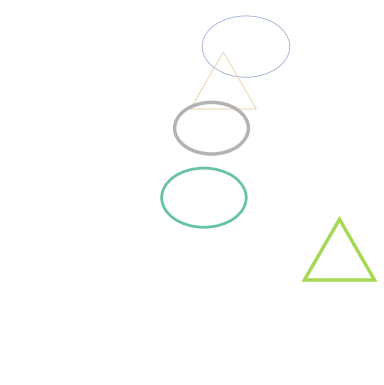[{"shape": "oval", "thickness": 2, "radius": 0.55, "center": [0.53, 0.487]}, {"shape": "oval", "thickness": 0.5, "radius": 0.57, "center": [0.639, 0.879]}, {"shape": "triangle", "thickness": 2.5, "radius": 0.53, "center": [0.882, 0.325]}, {"shape": "triangle", "thickness": 0.5, "radius": 0.49, "center": [0.58, 0.766]}, {"shape": "oval", "thickness": 2.5, "radius": 0.48, "center": [0.549, 0.667]}]